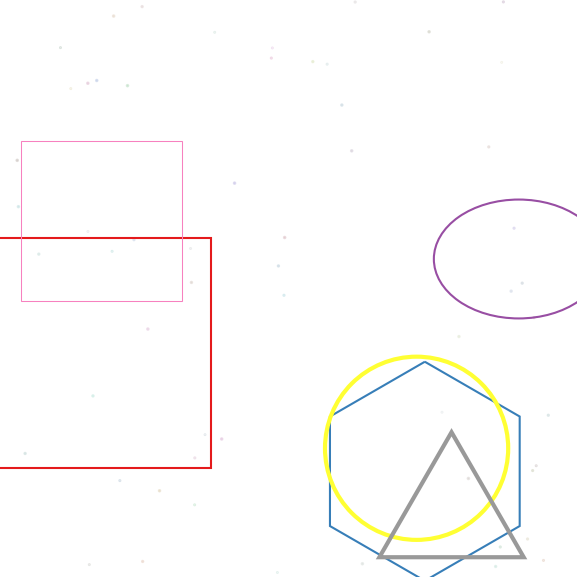[{"shape": "square", "thickness": 1, "radius": 1.0, "center": [0.166, 0.388]}, {"shape": "hexagon", "thickness": 1, "radius": 0.95, "center": [0.736, 0.183]}, {"shape": "oval", "thickness": 1, "radius": 0.74, "center": [0.898, 0.551]}, {"shape": "circle", "thickness": 2, "radius": 0.79, "center": [0.721, 0.223]}, {"shape": "square", "thickness": 0.5, "radius": 0.69, "center": [0.176, 0.617]}, {"shape": "triangle", "thickness": 2, "radius": 0.72, "center": [0.782, 0.106]}]